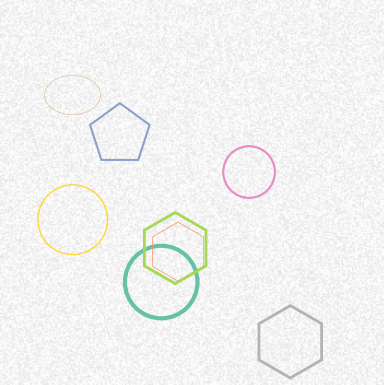[{"shape": "circle", "thickness": 3, "radius": 0.47, "center": [0.419, 0.267]}, {"shape": "hexagon", "thickness": 0.5, "radius": 0.38, "center": [0.462, 0.346]}, {"shape": "pentagon", "thickness": 1.5, "radius": 0.41, "center": [0.311, 0.651]}, {"shape": "circle", "thickness": 1.5, "radius": 0.34, "center": [0.647, 0.553]}, {"shape": "hexagon", "thickness": 2, "radius": 0.46, "center": [0.455, 0.356]}, {"shape": "circle", "thickness": 1, "radius": 0.45, "center": [0.189, 0.429]}, {"shape": "oval", "thickness": 0.5, "radius": 0.36, "center": [0.188, 0.753]}, {"shape": "hexagon", "thickness": 2, "radius": 0.47, "center": [0.754, 0.112]}]